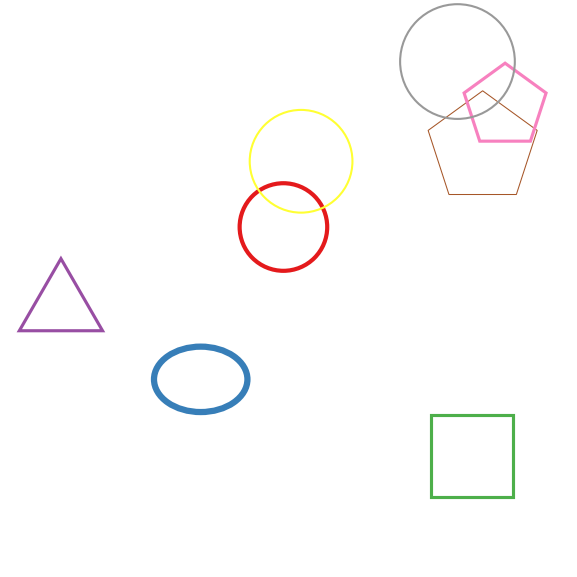[{"shape": "circle", "thickness": 2, "radius": 0.38, "center": [0.491, 0.606]}, {"shape": "oval", "thickness": 3, "radius": 0.4, "center": [0.348, 0.342]}, {"shape": "square", "thickness": 1.5, "radius": 0.36, "center": [0.817, 0.21]}, {"shape": "triangle", "thickness": 1.5, "radius": 0.42, "center": [0.106, 0.468]}, {"shape": "circle", "thickness": 1, "radius": 0.44, "center": [0.521, 0.72]}, {"shape": "pentagon", "thickness": 0.5, "radius": 0.5, "center": [0.836, 0.743]}, {"shape": "pentagon", "thickness": 1.5, "radius": 0.37, "center": [0.875, 0.815]}, {"shape": "circle", "thickness": 1, "radius": 0.5, "center": [0.792, 0.893]}]